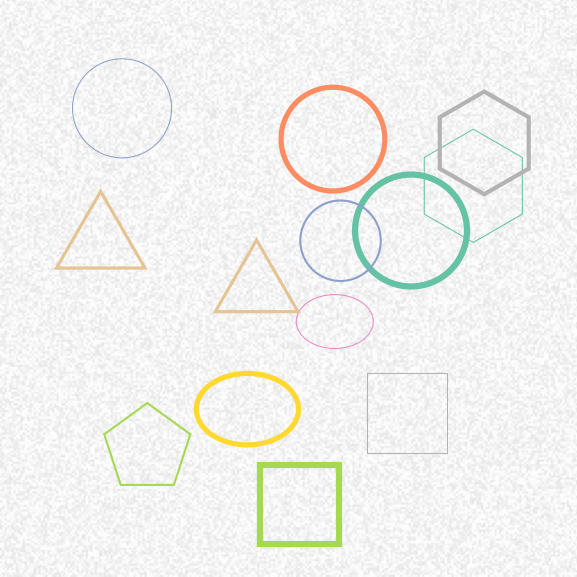[{"shape": "circle", "thickness": 3, "radius": 0.48, "center": [0.712, 0.6]}, {"shape": "hexagon", "thickness": 0.5, "radius": 0.49, "center": [0.82, 0.677]}, {"shape": "circle", "thickness": 2.5, "radius": 0.45, "center": [0.577, 0.758]}, {"shape": "circle", "thickness": 0.5, "radius": 0.43, "center": [0.211, 0.812]}, {"shape": "circle", "thickness": 1, "radius": 0.35, "center": [0.59, 0.582]}, {"shape": "oval", "thickness": 0.5, "radius": 0.33, "center": [0.58, 0.442]}, {"shape": "square", "thickness": 3, "radius": 0.34, "center": [0.519, 0.125]}, {"shape": "pentagon", "thickness": 1, "radius": 0.39, "center": [0.255, 0.223]}, {"shape": "oval", "thickness": 2.5, "radius": 0.44, "center": [0.428, 0.291]}, {"shape": "triangle", "thickness": 1.5, "radius": 0.44, "center": [0.174, 0.579]}, {"shape": "triangle", "thickness": 1.5, "radius": 0.41, "center": [0.444, 0.501]}, {"shape": "hexagon", "thickness": 2, "radius": 0.44, "center": [0.839, 0.752]}, {"shape": "square", "thickness": 0.5, "radius": 0.35, "center": [0.705, 0.284]}]